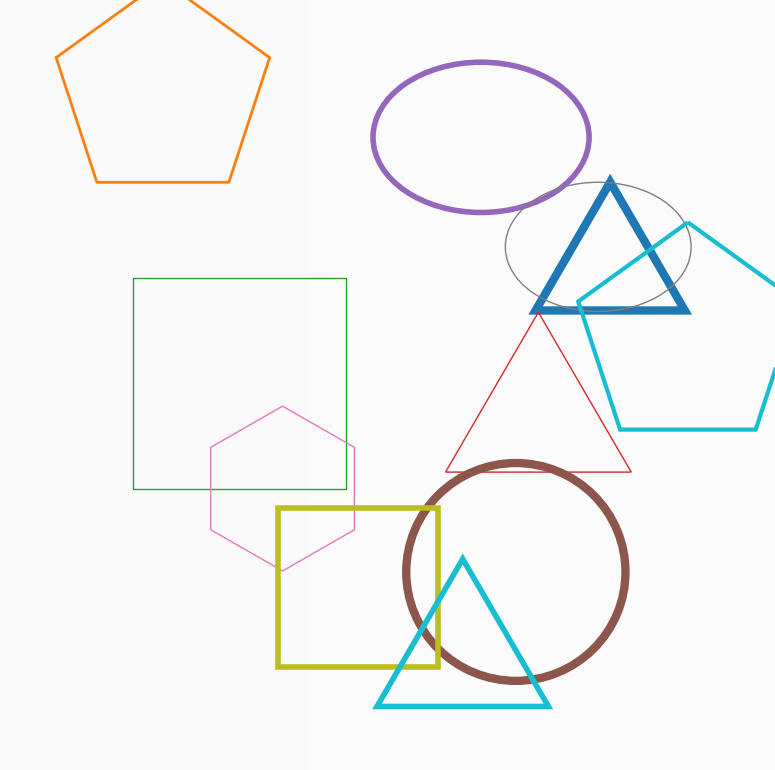[{"shape": "triangle", "thickness": 3, "radius": 0.56, "center": [0.787, 0.652]}, {"shape": "pentagon", "thickness": 1, "radius": 0.72, "center": [0.21, 0.88]}, {"shape": "square", "thickness": 0.5, "radius": 0.69, "center": [0.31, 0.502]}, {"shape": "triangle", "thickness": 0.5, "radius": 0.69, "center": [0.695, 0.456]}, {"shape": "oval", "thickness": 2, "radius": 0.7, "center": [0.621, 0.822]}, {"shape": "circle", "thickness": 3, "radius": 0.71, "center": [0.666, 0.257]}, {"shape": "hexagon", "thickness": 0.5, "radius": 0.54, "center": [0.365, 0.366]}, {"shape": "oval", "thickness": 0.5, "radius": 0.6, "center": [0.772, 0.679]}, {"shape": "square", "thickness": 2, "radius": 0.52, "center": [0.462, 0.237]}, {"shape": "pentagon", "thickness": 1.5, "radius": 0.74, "center": [0.888, 0.562]}, {"shape": "triangle", "thickness": 2, "radius": 0.64, "center": [0.597, 0.146]}]